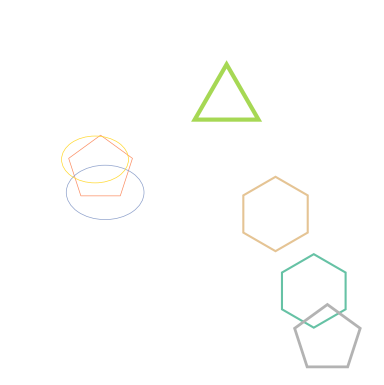[{"shape": "hexagon", "thickness": 1.5, "radius": 0.48, "center": [0.815, 0.244]}, {"shape": "pentagon", "thickness": 0.5, "radius": 0.44, "center": [0.261, 0.562]}, {"shape": "oval", "thickness": 0.5, "radius": 0.5, "center": [0.273, 0.5]}, {"shape": "triangle", "thickness": 3, "radius": 0.48, "center": [0.589, 0.737]}, {"shape": "oval", "thickness": 0.5, "radius": 0.43, "center": [0.247, 0.586]}, {"shape": "hexagon", "thickness": 1.5, "radius": 0.48, "center": [0.716, 0.444]}, {"shape": "pentagon", "thickness": 2, "radius": 0.45, "center": [0.85, 0.12]}]